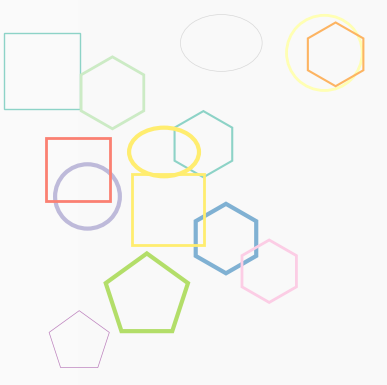[{"shape": "hexagon", "thickness": 1.5, "radius": 0.43, "center": [0.525, 0.625]}, {"shape": "square", "thickness": 1, "radius": 0.5, "center": [0.109, 0.815]}, {"shape": "circle", "thickness": 2, "radius": 0.49, "center": [0.837, 0.863]}, {"shape": "circle", "thickness": 3, "radius": 0.42, "center": [0.226, 0.49]}, {"shape": "square", "thickness": 2, "radius": 0.41, "center": [0.202, 0.559]}, {"shape": "hexagon", "thickness": 3, "radius": 0.45, "center": [0.583, 0.38]}, {"shape": "hexagon", "thickness": 1.5, "radius": 0.41, "center": [0.866, 0.859]}, {"shape": "pentagon", "thickness": 3, "radius": 0.56, "center": [0.379, 0.23]}, {"shape": "hexagon", "thickness": 2, "radius": 0.41, "center": [0.695, 0.296]}, {"shape": "oval", "thickness": 0.5, "radius": 0.53, "center": [0.571, 0.888]}, {"shape": "pentagon", "thickness": 0.5, "radius": 0.41, "center": [0.204, 0.111]}, {"shape": "hexagon", "thickness": 2, "radius": 0.47, "center": [0.29, 0.759]}, {"shape": "oval", "thickness": 3, "radius": 0.45, "center": [0.423, 0.605]}, {"shape": "square", "thickness": 2, "radius": 0.47, "center": [0.434, 0.456]}]